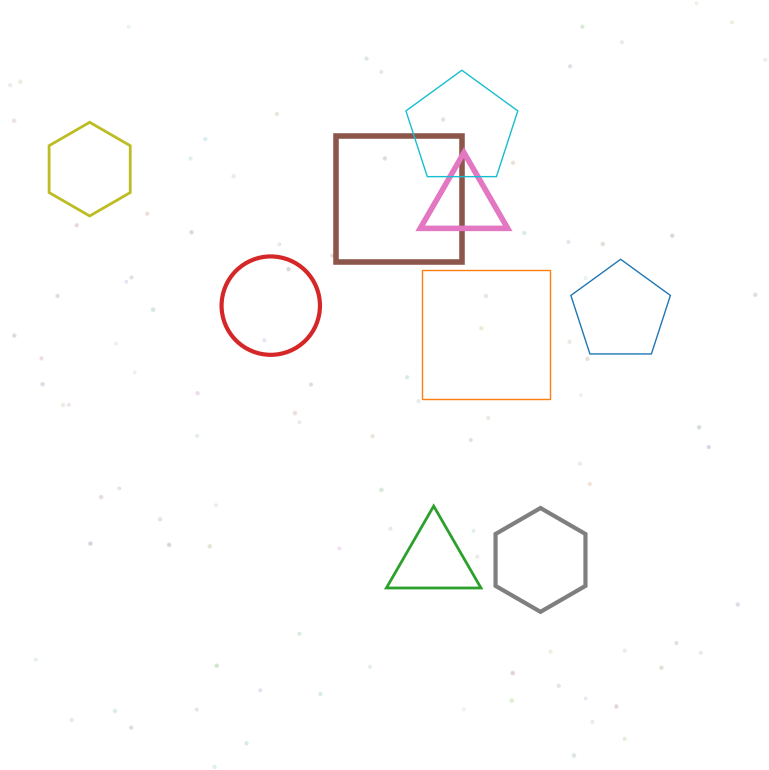[{"shape": "pentagon", "thickness": 0.5, "radius": 0.34, "center": [0.806, 0.595]}, {"shape": "square", "thickness": 0.5, "radius": 0.42, "center": [0.631, 0.565]}, {"shape": "triangle", "thickness": 1, "radius": 0.35, "center": [0.563, 0.272]}, {"shape": "circle", "thickness": 1.5, "radius": 0.32, "center": [0.352, 0.603]}, {"shape": "square", "thickness": 2, "radius": 0.41, "center": [0.518, 0.741]}, {"shape": "triangle", "thickness": 2, "radius": 0.33, "center": [0.603, 0.736]}, {"shape": "hexagon", "thickness": 1.5, "radius": 0.34, "center": [0.702, 0.273]}, {"shape": "hexagon", "thickness": 1, "radius": 0.3, "center": [0.116, 0.78]}, {"shape": "pentagon", "thickness": 0.5, "radius": 0.38, "center": [0.6, 0.832]}]